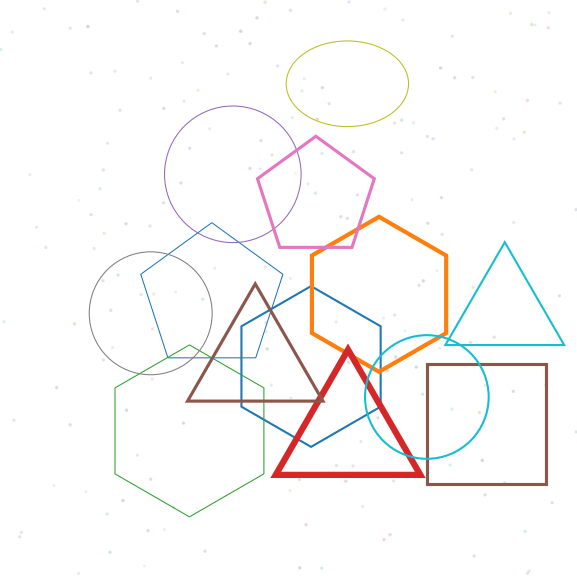[{"shape": "hexagon", "thickness": 1, "radius": 0.7, "center": [0.539, 0.365]}, {"shape": "pentagon", "thickness": 0.5, "radius": 0.65, "center": [0.367, 0.484]}, {"shape": "hexagon", "thickness": 2, "radius": 0.67, "center": [0.656, 0.49]}, {"shape": "hexagon", "thickness": 0.5, "radius": 0.74, "center": [0.328, 0.253]}, {"shape": "triangle", "thickness": 3, "radius": 0.72, "center": [0.603, 0.249]}, {"shape": "circle", "thickness": 0.5, "radius": 0.59, "center": [0.403, 0.697]}, {"shape": "square", "thickness": 1.5, "radius": 0.52, "center": [0.842, 0.265]}, {"shape": "triangle", "thickness": 1.5, "radius": 0.68, "center": [0.442, 0.372]}, {"shape": "pentagon", "thickness": 1.5, "radius": 0.53, "center": [0.547, 0.657]}, {"shape": "circle", "thickness": 0.5, "radius": 0.53, "center": [0.261, 0.457]}, {"shape": "oval", "thickness": 0.5, "radius": 0.53, "center": [0.602, 0.854]}, {"shape": "triangle", "thickness": 1, "radius": 0.59, "center": [0.874, 0.461]}, {"shape": "circle", "thickness": 1, "radius": 0.54, "center": [0.739, 0.312]}]